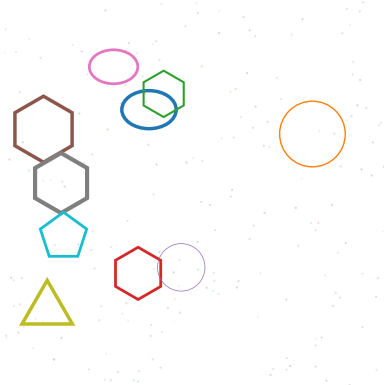[{"shape": "oval", "thickness": 2.5, "radius": 0.35, "center": [0.387, 0.715]}, {"shape": "circle", "thickness": 1, "radius": 0.43, "center": [0.812, 0.652]}, {"shape": "hexagon", "thickness": 1.5, "radius": 0.3, "center": [0.425, 0.756]}, {"shape": "hexagon", "thickness": 2, "radius": 0.34, "center": [0.359, 0.29]}, {"shape": "circle", "thickness": 0.5, "radius": 0.31, "center": [0.471, 0.306]}, {"shape": "hexagon", "thickness": 2.5, "radius": 0.43, "center": [0.113, 0.664]}, {"shape": "oval", "thickness": 2, "radius": 0.31, "center": [0.295, 0.827]}, {"shape": "hexagon", "thickness": 3, "radius": 0.39, "center": [0.159, 0.525]}, {"shape": "triangle", "thickness": 2.5, "radius": 0.38, "center": [0.123, 0.196]}, {"shape": "pentagon", "thickness": 2, "radius": 0.32, "center": [0.165, 0.385]}]